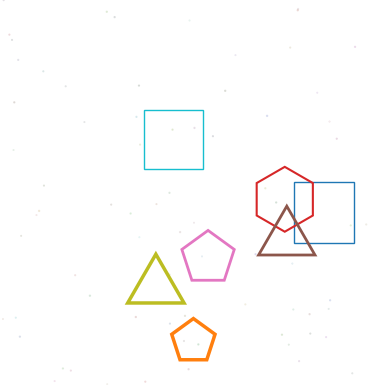[{"shape": "square", "thickness": 1, "radius": 0.39, "center": [0.841, 0.448]}, {"shape": "pentagon", "thickness": 2.5, "radius": 0.3, "center": [0.502, 0.113]}, {"shape": "hexagon", "thickness": 1.5, "radius": 0.42, "center": [0.74, 0.482]}, {"shape": "triangle", "thickness": 2, "radius": 0.42, "center": [0.745, 0.38]}, {"shape": "pentagon", "thickness": 2, "radius": 0.36, "center": [0.54, 0.33]}, {"shape": "triangle", "thickness": 2.5, "radius": 0.42, "center": [0.405, 0.255]}, {"shape": "square", "thickness": 1, "radius": 0.38, "center": [0.45, 0.637]}]